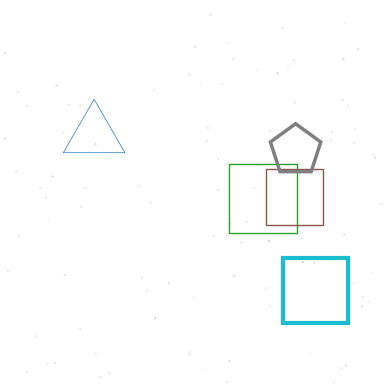[{"shape": "triangle", "thickness": 0.5, "radius": 0.46, "center": [0.244, 0.65]}, {"shape": "square", "thickness": 1, "radius": 0.44, "center": [0.682, 0.485]}, {"shape": "square", "thickness": 1, "radius": 0.37, "center": [0.766, 0.488]}, {"shape": "pentagon", "thickness": 2.5, "radius": 0.34, "center": [0.768, 0.61]}, {"shape": "square", "thickness": 3, "radius": 0.42, "center": [0.82, 0.246]}]